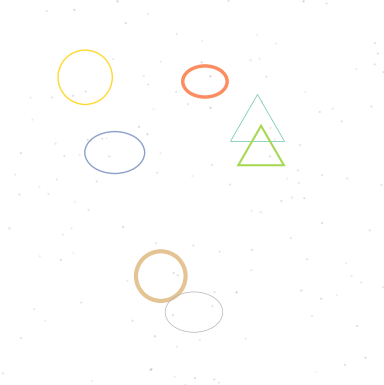[{"shape": "triangle", "thickness": 0.5, "radius": 0.41, "center": [0.669, 0.673]}, {"shape": "oval", "thickness": 2.5, "radius": 0.29, "center": [0.532, 0.788]}, {"shape": "oval", "thickness": 1, "radius": 0.39, "center": [0.298, 0.604]}, {"shape": "triangle", "thickness": 1.5, "radius": 0.34, "center": [0.678, 0.605]}, {"shape": "circle", "thickness": 1, "radius": 0.35, "center": [0.221, 0.799]}, {"shape": "circle", "thickness": 3, "radius": 0.32, "center": [0.418, 0.283]}, {"shape": "oval", "thickness": 0.5, "radius": 0.37, "center": [0.504, 0.189]}]